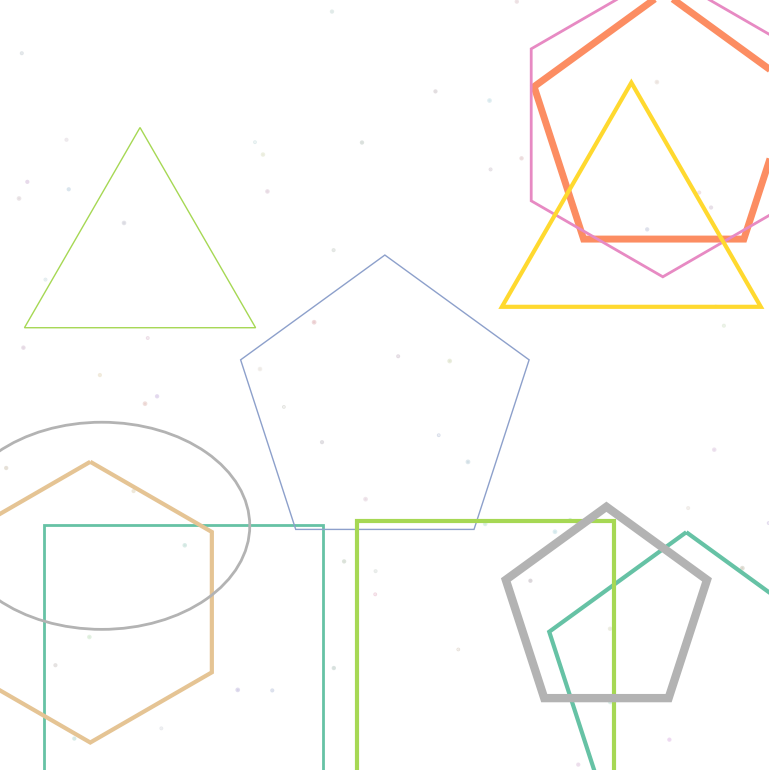[{"shape": "pentagon", "thickness": 1.5, "radius": 0.94, "center": [0.891, 0.122]}, {"shape": "square", "thickness": 1, "radius": 0.91, "center": [0.238, 0.137]}, {"shape": "pentagon", "thickness": 2.5, "radius": 0.89, "center": [0.862, 0.833]}, {"shape": "pentagon", "thickness": 0.5, "radius": 0.98, "center": [0.5, 0.472]}, {"shape": "hexagon", "thickness": 1, "radius": 0.99, "center": [0.861, 0.838]}, {"shape": "square", "thickness": 1.5, "radius": 0.83, "center": [0.631, 0.156]}, {"shape": "triangle", "thickness": 0.5, "radius": 0.87, "center": [0.182, 0.661]}, {"shape": "triangle", "thickness": 1.5, "radius": 0.97, "center": [0.82, 0.699]}, {"shape": "hexagon", "thickness": 1.5, "radius": 0.91, "center": [0.117, 0.218]}, {"shape": "pentagon", "thickness": 3, "radius": 0.69, "center": [0.788, 0.205]}, {"shape": "oval", "thickness": 1, "radius": 0.96, "center": [0.132, 0.317]}]